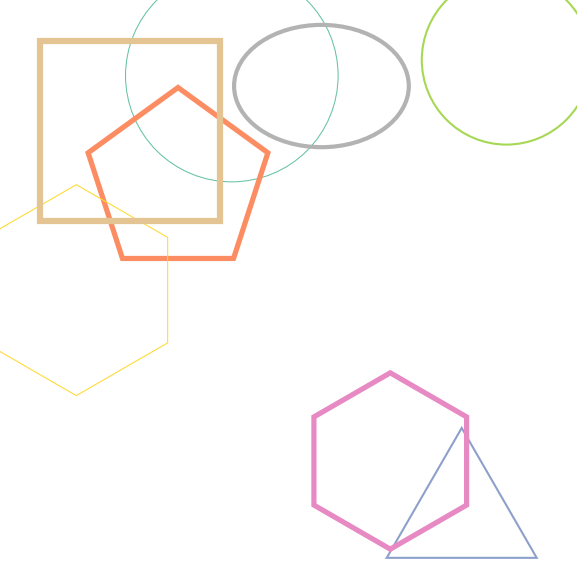[{"shape": "circle", "thickness": 0.5, "radius": 0.92, "center": [0.401, 0.868]}, {"shape": "pentagon", "thickness": 2.5, "radius": 0.82, "center": [0.308, 0.684]}, {"shape": "triangle", "thickness": 1, "radius": 0.75, "center": [0.8, 0.108]}, {"shape": "hexagon", "thickness": 2.5, "radius": 0.76, "center": [0.676, 0.201]}, {"shape": "circle", "thickness": 1, "radius": 0.73, "center": [0.877, 0.895]}, {"shape": "hexagon", "thickness": 0.5, "radius": 0.91, "center": [0.132, 0.497]}, {"shape": "square", "thickness": 3, "radius": 0.78, "center": [0.226, 0.772]}, {"shape": "oval", "thickness": 2, "radius": 0.76, "center": [0.557, 0.85]}]